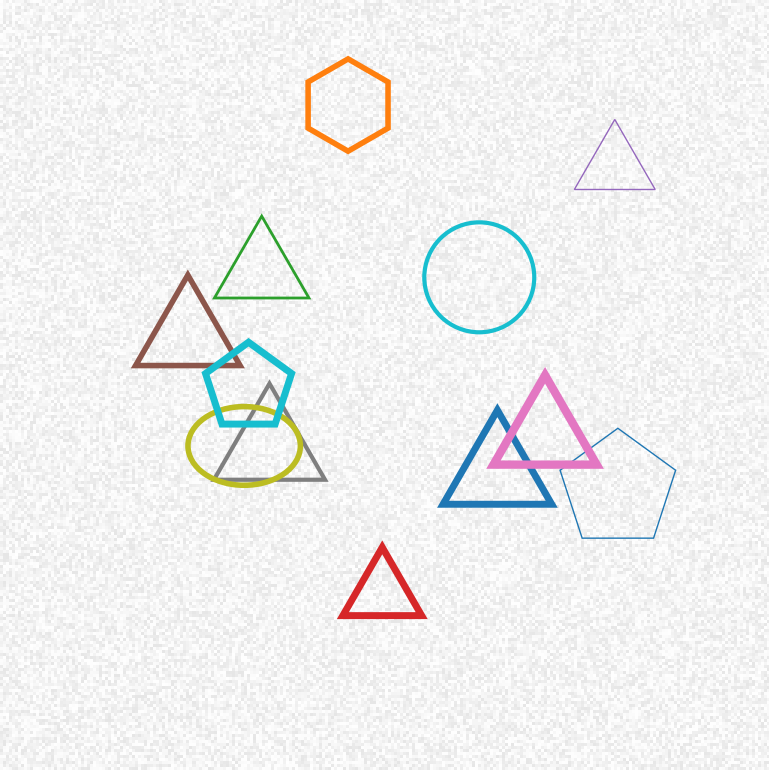[{"shape": "pentagon", "thickness": 0.5, "radius": 0.39, "center": [0.802, 0.365]}, {"shape": "triangle", "thickness": 2.5, "radius": 0.41, "center": [0.646, 0.386]}, {"shape": "hexagon", "thickness": 2, "radius": 0.3, "center": [0.452, 0.864]}, {"shape": "triangle", "thickness": 1, "radius": 0.35, "center": [0.34, 0.648]}, {"shape": "triangle", "thickness": 2.5, "radius": 0.3, "center": [0.496, 0.23]}, {"shape": "triangle", "thickness": 0.5, "radius": 0.3, "center": [0.798, 0.784]}, {"shape": "triangle", "thickness": 2, "radius": 0.39, "center": [0.244, 0.564]}, {"shape": "triangle", "thickness": 3, "radius": 0.39, "center": [0.708, 0.435]}, {"shape": "triangle", "thickness": 1.5, "radius": 0.42, "center": [0.35, 0.419]}, {"shape": "oval", "thickness": 2, "radius": 0.36, "center": [0.317, 0.421]}, {"shape": "pentagon", "thickness": 2.5, "radius": 0.29, "center": [0.323, 0.497]}, {"shape": "circle", "thickness": 1.5, "radius": 0.36, "center": [0.622, 0.64]}]